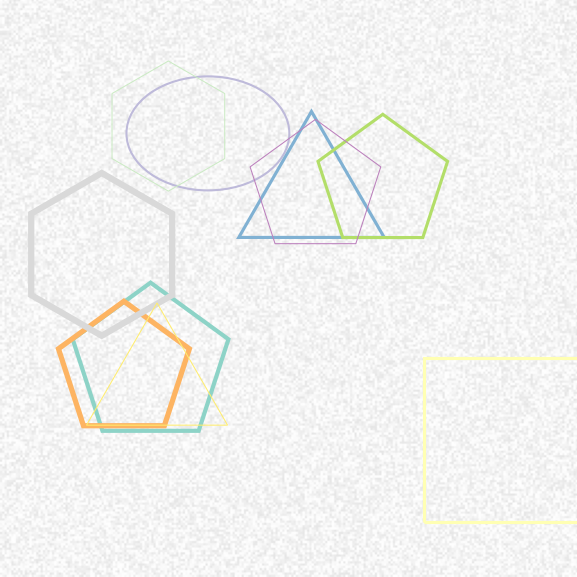[{"shape": "pentagon", "thickness": 2, "radius": 0.71, "center": [0.261, 0.368]}, {"shape": "square", "thickness": 1.5, "radius": 0.71, "center": [0.877, 0.237]}, {"shape": "oval", "thickness": 1, "radius": 0.71, "center": [0.36, 0.768]}, {"shape": "triangle", "thickness": 1.5, "radius": 0.73, "center": [0.539, 0.661]}, {"shape": "pentagon", "thickness": 2.5, "radius": 0.6, "center": [0.215, 0.358]}, {"shape": "pentagon", "thickness": 1.5, "radius": 0.59, "center": [0.663, 0.683]}, {"shape": "hexagon", "thickness": 3, "radius": 0.7, "center": [0.176, 0.559]}, {"shape": "pentagon", "thickness": 0.5, "radius": 0.59, "center": [0.546, 0.673]}, {"shape": "hexagon", "thickness": 0.5, "radius": 0.56, "center": [0.292, 0.781]}, {"shape": "triangle", "thickness": 0.5, "radius": 0.71, "center": [0.272, 0.333]}]